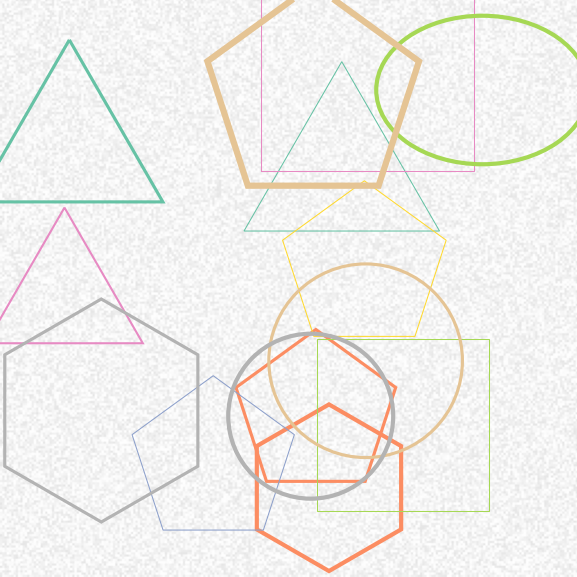[{"shape": "triangle", "thickness": 1.5, "radius": 0.94, "center": [0.12, 0.743]}, {"shape": "triangle", "thickness": 0.5, "radius": 0.98, "center": [0.592, 0.697]}, {"shape": "pentagon", "thickness": 1.5, "radius": 0.73, "center": [0.547, 0.283]}, {"shape": "hexagon", "thickness": 2, "radius": 0.72, "center": [0.57, 0.155]}, {"shape": "pentagon", "thickness": 0.5, "radius": 0.74, "center": [0.369, 0.201]}, {"shape": "triangle", "thickness": 1, "radius": 0.78, "center": [0.112, 0.483]}, {"shape": "square", "thickness": 0.5, "radius": 0.92, "center": [0.637, 0.887]}, {"shape": "oval", "thickness": 2, "radius": 0.92, "center": [0.835, 0.843]}, {"shape": "square", "thickness": 0.5, "radius": 0.74, "center": [0.698, 0.263]}, {"shape": "pentagon", "thickness": 0.5, "radius": 0.74, "center": [0.631, 0.537]}, {"shape": "pentagon", "thickness": 3, "radius": 0.96, "center": [0.542, 0.833]}, {"shape": "circle", "thickness": 1.5, "radius": 0.84, "center": [0.633, 0.374]}, {"shape": "hexagon", "thickness": 1.5, "radius": 0.97, "center": [0.175, 0.288]}, {"shape": "circle", "thickness": 2, "radius": 0.71, "center": [0.538, 0.278]}]